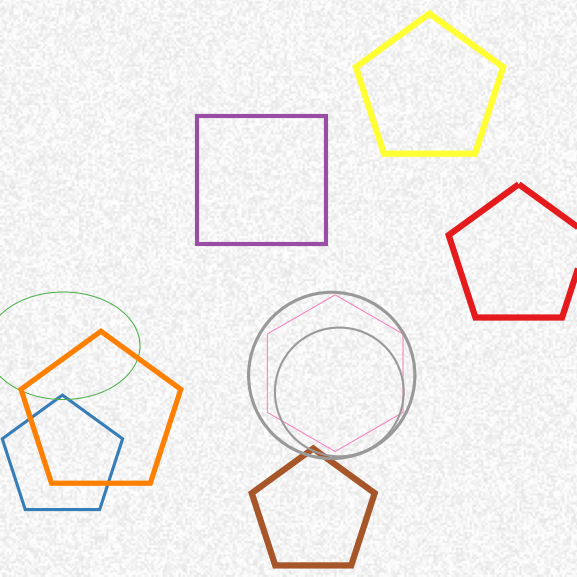[{"shape": "pentagon", "thickness": 3, "radius": 0.64, "center": [0.898, 0.553]}, {"shape": "pentagon", "thickness": 1.5, "radius": 0.55, "center": [0.108, 0.205]}, {"shape": "oval", "thickness": 0.5, "radius": 0.66, "center": [0.109, 0.4]}, {"shape": "square", "thickness": 2, "radius": 0.56, "center": [0.453, 0.687]}, {"shape": "pentagon", "thickness": 2.5, "radius": 0.73, "center": [0.175, 0.28]}, {"shape": "pentagon", "thickness": 3, "radius": 0.67, "center": [0.744, 0.842]}, {"shape": "pentagon", "thickness": 3, "radius": 0.56, "center": [0.542, 0.111]}, {"shape": "hexagon", "thickness": 0.5, "radius": 0.68, "center": [0.58, 0.353]}, {"shape": "circle", "thickness": 1, "radius": 0.56, "center": [0.588, 0.32]}, {"shape": "circle", "thickness": 1.5, "radius": 0.72, "center": [0.574, 0.349]}]